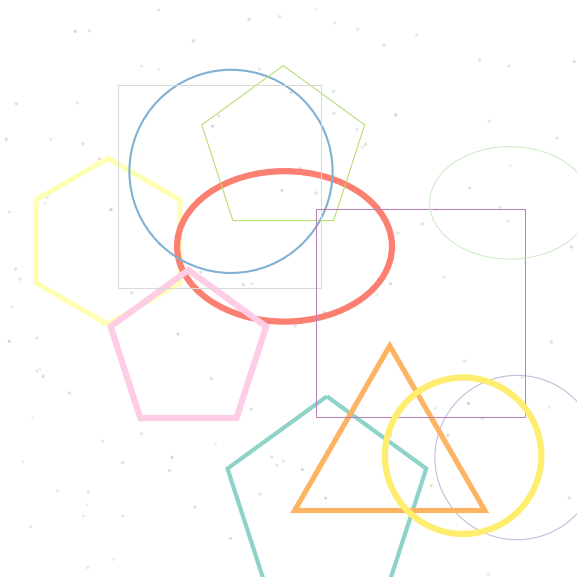[{"shape": "pentagon", "thickness": 2, "radius": 0.9, "center": [0.566, 0.132]}, {"shape": "hexagon", "thickness": 2.5, "radius": 0.72, "center": [0.187, 0.581]}, {"shape": "circle", "thickness": 0.5, "radius": 0.71, "center": [0.895, 0.207]}, {"shape": "oval", "thickness": 3, "radius": 0.93, "center": [0.493, 0.572]}, {"shape": "circle", "thickness": 1, "radius": 0.88, "center": [0.4, 0.702]}, {"shape": "triangle", "thickness": 2.5, "radius": 0.95, "center": [0.675, 0.21]}, {"shape": "pentagon", "thickness": 0.5, "radius": 0.74, "center": [0.491, 0.737]}, {"shape": "pentagon", "thickness": 3, "radius": 0.71, "center": [0.326, 0.39]}, {"shape": "square", "thickness": 0.5, "radius": 0.88, "center": [0.38, 0.676]}, {"shape": "square", "thickness": 0.5, "radius": 0.9, "center": [0.728, 0.457]}, {"shape": "oval", "thickness": 0.5, "radius": 0.7, "center": [0.883, 0.648]}, {"shape": "circle", "thickness": 3, "radius": 0.68, "center": [0.802, 0.21]}]